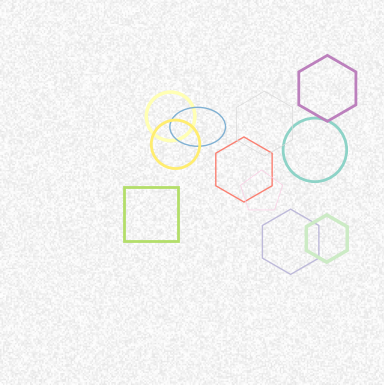[{"shape": "circle", "thickness": 2, "radius": 0.41, "center": [0.818, 0.611]}, {"shape": "circle", "thickness": 2.5, "radius": 0.32, "center": [0.443, 0.698]}, {"shape": "hexagon", "thickness": 1, "radius": 0.42, "center": [0.755, 0.372]}, {"shape": "hexagon", "thickness": 1, "radius": 0.42, "center": [0.634, 0.56]}, {"shape": "oval", "thickness": 1, "radius": 0.36, "center": [0.513, 0.671]}, {"shape": "square", "thickness": 2, "radius": 0.35, "center": [0.392, 0.445]}, {"shape": "pentagon", "thickness": 0.5, "radius": 0.29, "center": [0.679, 0.501]}, {"shape": "hexagon", "thickness": 0.5, "radius": 0.42, "center": [0.687, 0.679]}, {"shape": "hexagon", "thickness": 2, "radius": 0.43, "center": [0.85, 0.771]}, {"shape": "hexagon", "thickness": 2.5, "radius": 0.31, "center": [0.849, 0.38]}, {"shape": "circle", "thickness": 2, "radius": 0.31, "center": [0.456, 0.625]}]